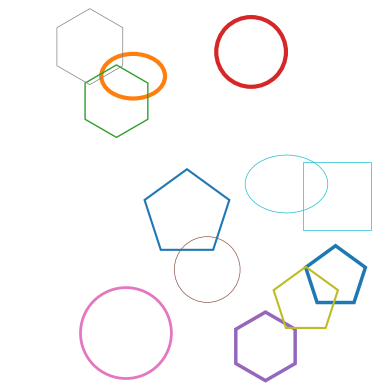[{"shape": "pentagon", "thickness": 1.5, "radius": 0.58, "center": [0.486, 0.445]}, {"shape": "pentagon", "thickness": 2.5, "radius": 0.41, "center": [0.872, 0.28]}, {"shape": "oval", "thickness": 3, "radius": 0.41, "center": [0.346, 0.802]}, {"shape": "hexagon", "thickness": 1, "radius": 0.47, "center": [0.302, 0.737]}, {"shape": "circle", "thickness": 3, "radius": 0.45, "center": [0.652, 0.865]}, {"shape": "hexagon", "thickness": 2.5, "radius": 0.45, "center": [0.69, 0.1]}, {"shape": "circle", "thickness": 0.5, "radius": 0.43, "center": [0.538, 0.3]}, {"shape": "circle", "thickness": 2, "radius": 0.59, "center": [0.327, 0.135]}, {"shape": "hexagon", "thickness": 0.5, "radius": 0.49, "center": [0.233, 0.879]}, {"shape": "pentagon", "thickness": 1.5, "radius": 0.44, "center": [0.794, 0.219]}, {"shape": "square", "thickness": 0.5, "radius": 0.44, "center": [0.875, 0.492]}, {"shape": "oval", "thickness": 0.5, "radius": 0.54, "center": [0.744, 0.522]}]